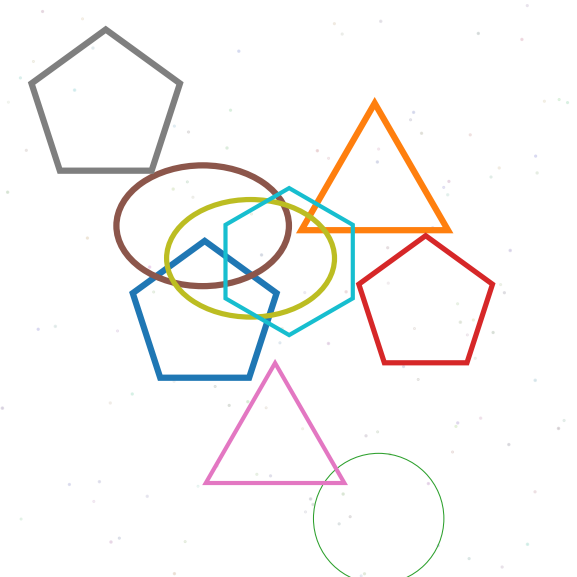[{"shape": "pentagon", "thickness": 3, "radius": 0.65, "center": [0.354, 0.451]}, {"shape": "triangle", "thickness": 3, "radius": 0.73, "center": [0.649, 0.674]}, {"shape": "circle", "thickness": 0.5, "radius": 0.56, "center": [0.656, 0.101]}, {"shape": "pentagon", "thickness": 2.5, "radius": 0.61, "center": [0.737, 0.469]}, {"shape": "oval", "thickness": 3, "radius": 0.75, "center": [0.351, 0.608]}, {"shape": "triangle", "thickness": 2, "radius": 0.69, "center": [0.476, 0.232]}, {"shape": "pentagon", "thickness": 3, "radius": 0.68, "center": [0.183, 0.813]}, {"shape": "oval", "thickness": 2.5, "radius": 0.73, "center": [0.434, 0.552]}, {"shape": "hexagon", "thickness": 2, "radius": 0.64, "center": [0.501, 0.546]}]